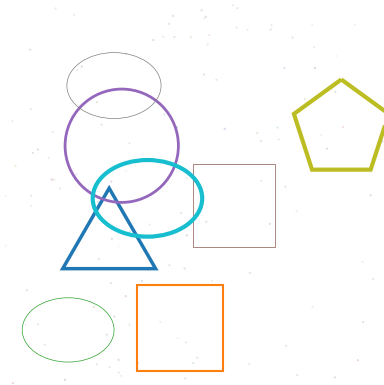[{"shape": "triangle", "thickness": 2.5, "radius": 0.7, "center": [0.284, 0.372]}, {"shape": "square", "thickness": 1.5, "radius": 0.56, "center": [0.467, 0.148]}, {"shape": "oval", "thickness": 0.5, "radius": 0.6, "center": [0.177, 0.143]}, {"shape": "circle", "thickness": 2, "radius": 0.74, "center": [0.316, 0.621]}, {"shape": "square", "thickness": 0.5, "radius": 0.53, "center": [0.608, 0.466]}, {"shape": "oval", "thickness": 0.5, "radius": 0.61, "center": [0.296, 0.778]}, {"shape": "pentagon", "thickness": 3, "radius": 0.65, "center": [0.887, 0.664]}, {"shape": "oval", "thickness": 3, "radius": 0.71, "center": [0.383, 0.485]}]